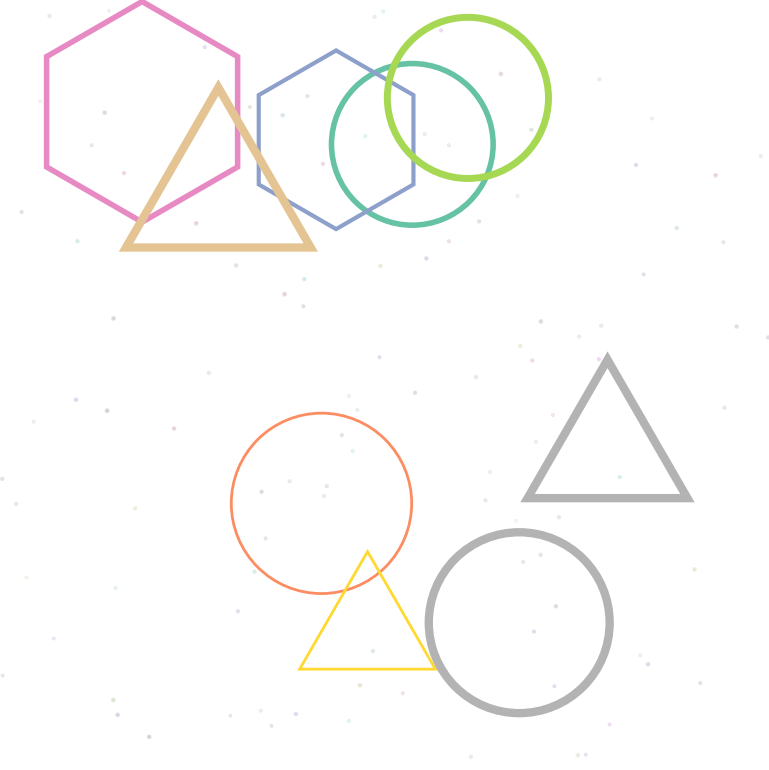[{"shape": "circle", "thickness": 2, "radius": 0.52, "center": [0.535, 0.813]}, {"shape": "circle", "thickness": 1, "radius": 0.59, "center": [0.418, 0.346]}, {"shape": "hexagon", "thickness": 1.5, "radius": 0.58, "center": [0.436, 0.818]}, {"shape": "hexagon", "thickness": 2, "radius": 0.72, "center": [0.185, 0.855]}, {"shape": "circle", "thickness": 2.5, "radius": 0.52, "center": [0.608, 0.873]}, {"shape": "triangle", "thickness": 1, "radius": 0.51, "center": [0.477, 0.182]}, {"shape": "triangle", "thickness": 3, "radius": 0.69, "center": [0.284, 0.748]}, {"shape": "circle", "thickness": 3, "radius": 0.59, "center": [0.674, 0.191]}, {"shape": "triangle", "thickness": 3, "radius": 0.6, "center": [0.789, 0.413]}]